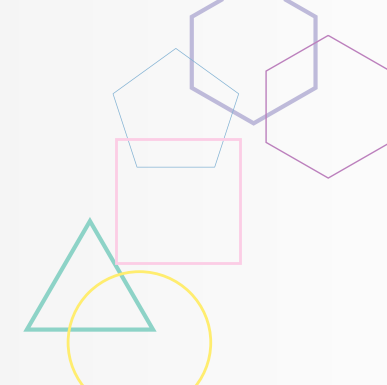[{"shape": "triangle", "thickness": 3, "radius": 0.94, "center": [0.232, 0.238]}, {"shape": "hexagon", "thickness": 3, "radius": 0.92, "center": [0.655, 0.864]}, {"shape": "pentagon", "thickness": 0.5, "radius": 0.85, "center": [0.454, 0.704]}, {"shape": "square", "thickness": 2, "radius": 0.8, "center": [0.459, 0.478]}, {"shape": "hexagon", "thickness": 1, "radius": 0.93, "center": [0.847, 0.723]}, {"shape": "circle", "thickness": 2, "radius": 0.92, "center": [0.36, 0.11]}]